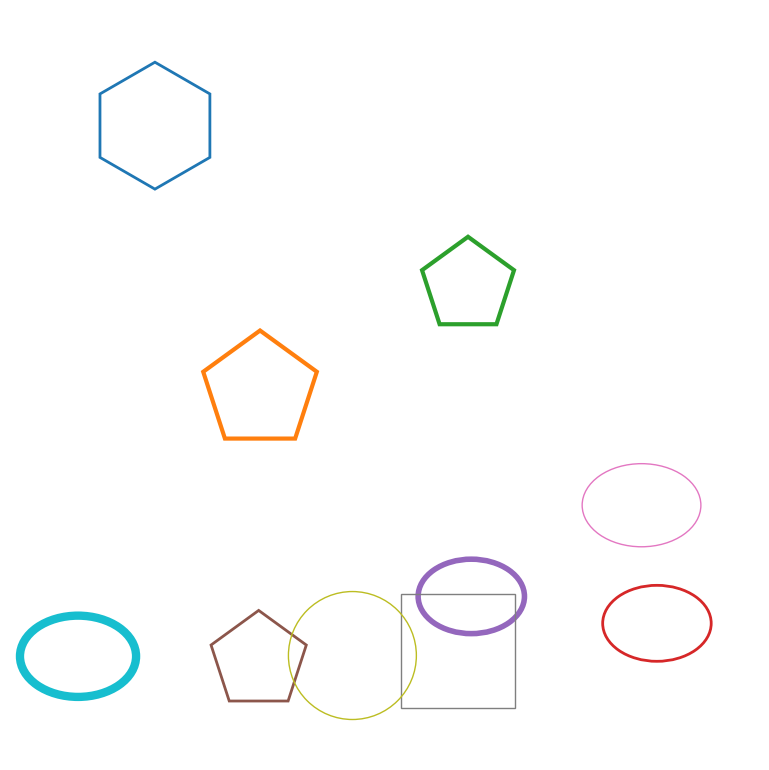[{"shape": "hexagon", "thickness": 1, "radius": 0.41, "center": [0.201, 0.837]}, {"shape": "pentagon", "thickness": 1.5, "radius": 0.39, "center": [0.338, 0.493]}, {"shape": "pentagon", "thickness": 1.5, "radius": 0.31, "center": [0.608, 0.63]}, {"shape": "oval", "thickness": 1, "radius": 0.35, "center": [0.853, 0.19]}, {"shape": "oval", "thickness": 2, "radius": 0.35, "center": [0.612, 0.225]}, {"shape": "pentagon", "thickness": 1, "radius": 0.33, "center": [0.336, 0.142]}, {"shape": "oval", "thickness": 0.5, "radius": 0.39, "center": [0.833, 0.344]}, {"shape": "square", "thickness": 0.5, "radius": 0.37, "center": [0.595, 0.154]}, {"shape": "circle", "thickness": 0.5, "radius": 0.42, "center": [0.458, 0.149]}, {"shape": "oval", "thickness": 3, "radius": 0.38, "center": [0.101, 0.148]}]